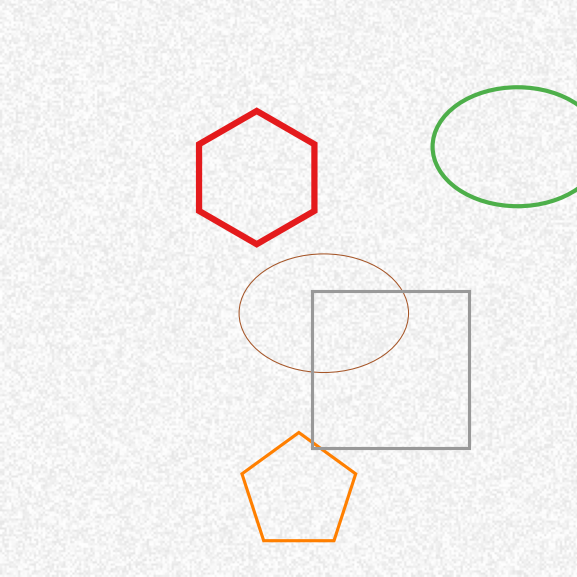[{"shape": "hexagon", "thickness": 3, "radius": 0.58, "center": [0.445, 0.692]}, {"shape": "oval", "thickness": 2, "radius": 0.74, "center": [0.896, 0.745]}, {"shape": "pentagon", "thickness": 1.5, "radius": 0.52, "center": [0.517, 0.147]}, {"shape": "oval", "thickness": 0.5, "radius": 0.73, "center": [0.561, 0.457]}, {"shape": "square", "thickness": 1.5, "radius": 0.68, "center": [0.676, 0.36]}]